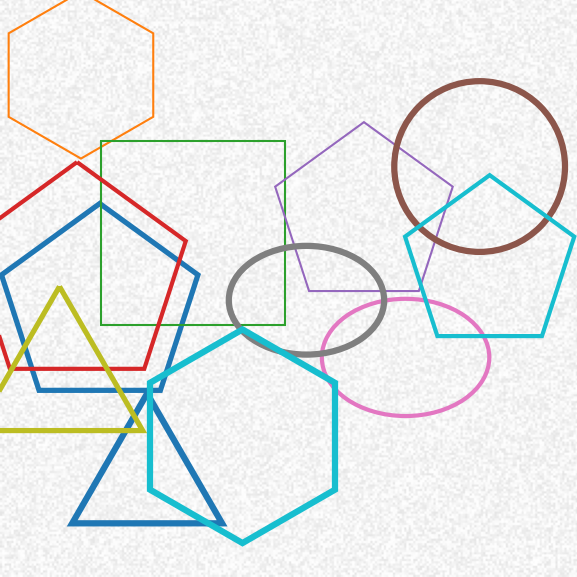[{"shape": "triangle", "thickness": 3, "radius": 0.75, "center": [0.255, 0.168]}, {"shape": "pentagon", "thickness": 2.5, "radius": 0.89, "center": [0.173, 0.468]}, {"shape": "hexagon", "thickness": 1, "radius": 0.72, "center": [0.14, 0.869]}, {"shape": "square", "thickness": 1, "radius": 0.8, "center": [0.334, 0.596]}, {"shape": "pentagon", "thickness": 2, "radius": 0.99, "center": [0.133, 0.521]}, {"shape": "pentagon", "thickness": 1, "radius": 0.81, "center": [0.63, 0.626]}, {"shape": "circle", "thickness": 3, "radius": 0.74, "center": [0.831, 0.711]}, {"shape": "oval", "thickness": 2, "radius": 0.72, "center": [0.702, 0.38]}, {"shape": "oval", "thickness": 3, "radius": 0.67, "center": [0.531, 0.479]}, {"shape": "triangle", "thickness": 2.5, "radius": 0.83, "center": [0.103, 0.337]}, {"shape": "pentagon", "thickness": 2, "radius": 0.77, "center": [0.848, 0.542]}, {"shape": "hexagon", "thickness": 3, "radius": 0.92, "center": [0.42, 0.244]}]